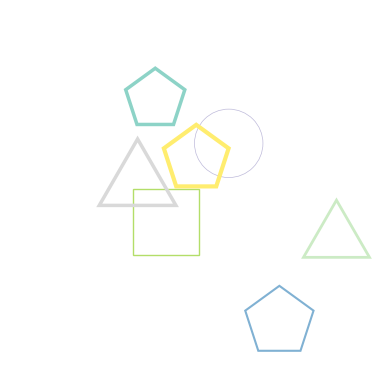[{"shape": "pentagon", "thickness": 2.5, "radius": 0.4, "center": [0.403, 0.742]}, {"shape": "circle", "thickness": 0.5, "radius": 0.44, "center": [0.594, 0.628]}, {"shape": "pentagon", "thickness": 1.5, "radius": 0.47, "center": [0.726, 0.164]}, {"shape": "square", "thickness": 1, "radius": 0.43, "center": [0.431, 0.423]}, {"shape": "triangle", "thickness": 2.5, "radius": 0.57, "center": [0.357, 0.524]}, {"shape": "triangle", "thickness": 2, "radius": 0.49, "center": [0.874, 0.381]}, {"shape": "pentagon", "thickness": 3, "radius": 0.44, "center": [0.51, 0.587]}]